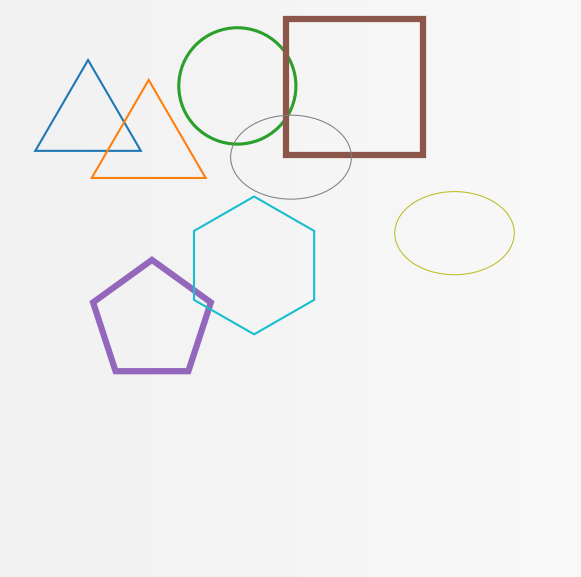[{"shape": "triangle", "thickness": 1, "radius": 0.52, "center": [0.152, 0.79]}, {"shape": "triangle", "thickness": 1, "radius": 0.57, "center": [0.256, 0.748]}, {"shape": "circle", "thickness": 1.5, "radius": 0.5, "center": [0.408, 0.85]}, {"shape": "pentagon", "thickness": 3, "radius": 0.53, "center": [0.261, 0.443]}, {"shape": "square", "thickness": 3, "radius": 0.59, "center": [0.61, 0.849]}, {"shape": "oval", "thickness": 0.5, "radius": 0.52, "center": [0.501, 0.727]}, {"shape": "oval", "thickness": 0.5, "radius": 0.51, "center": [0.782, 0.595]}, {"shape": "hexagon", "thickness": 1, "radius": 0.6, "center": [0.437, 0.54]}]